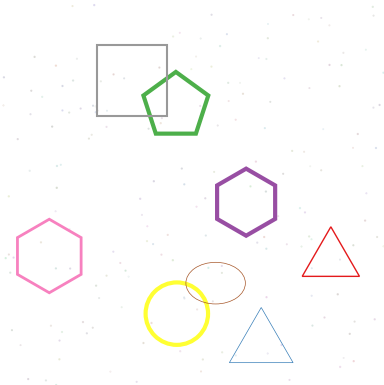[{"shape": "triangle", "thickness": 1, "radius": 0.43, "center": [0.859, 0.325]}, {"shape": "triangle", "thickness": 0.5, "radius": 0.48, "center": [0.679, 0.106]}, {"shape": "pentagon", "thickness": 3, "radius": 0.44, "center": [0.457, 0.725]}, {"shape": "hexagon", "thickness": 3, "radius": 0.44, "center": [0.639, 0.475]}, {"shape": "circle", "thickness": 3, "radius": 0.41, "center": [0.459, 0.185]}, {"shape": "oval", "thickness": 0.5, "radius": 0.39, "center": [0.56, 0.265]}, {"shape": "hexagon", "thickness": 2, "radius": 0.48, "center": [0.128, 0.335]}, {"shape": "square", "thickness": 1.5, "radius": 0.46, "center": [0.343, 0.791]}]